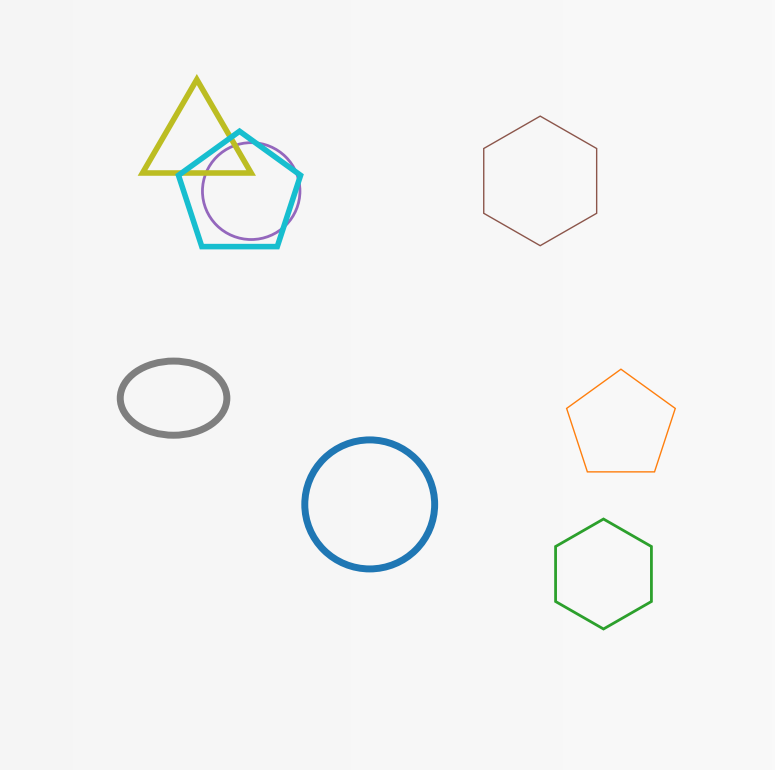[{"shape": "circle", "thickness": 2.5, "radius": 0.42, "center": [0.477, 0.345]}, {"shape": "pentagon", "thickness": 0.5, "radius": 0.37, "center": [0.801, 0.447]}, {"shape": "hexagon", "thickness": 1, "radius": 0.36, "center": [0.779, 0.255]}, {"shape": "circle", "thickness": 1, "radius": 0.31, "center": [0.324, 0.752]}, {"shape": "hexagon", "thickness": 0.5, "radius": 0.42, "center": [0.697, 0.765]}, {"shape": "oval", "thickness": 2.5, "radius": 0.34, "center": [0.224, 0.483]}, {"shape": "triangle", "thickness": 2, "radius": 0.4, "center": [0.254, 0.816]}, {"shape": "pentagon", "thickness": 2, "radius": 0.41, "center": [0.309, 0.747]}]